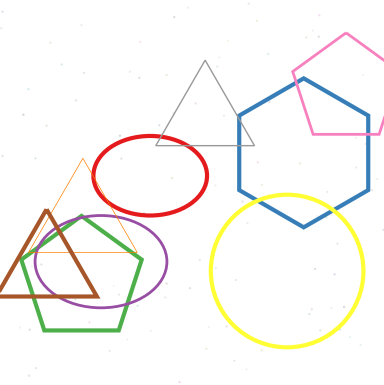[{"shape": "oval", "thickness": 3, "radius": 0.74, "center": [0.39, 0.544]}, {"shape": "hexagon", "thickness": 3, "radius": 0.97, "center": [0.789, 0.603]}, {"shape": "pentagon", "thickness": 3, "radius": 0.82, "center": [0.212, 0.275]}, {"shape": "oval", "thickness": 2, "radius": 0.86, "center": [0.262, 0.32]}, {"shape": "triangle", "thickness": 0.5, "radius": 0.82, "center": [0.215, 0.426]}, {"shape": "circle", "thickness": 3, "radius": 0.99, "center": [0.746, 0.296]}, {"shape": "triangle", "thickness": 3, "radius": 0.75, "center": [0.121, 0.305]}, {"shape": "pentagon", "thickness": 2, "radius": 0.73, "center": [0.899, 0.769]}, {"shape": "triangle", "thickness": 1, "radius": 0.74, "center": [0.533, 0.696]}]